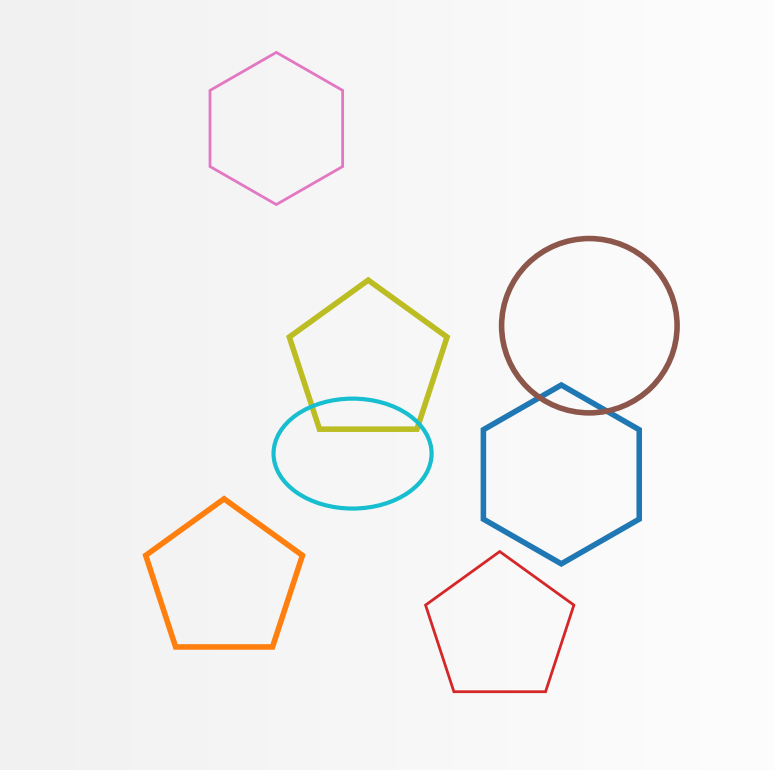[{"shape": "hexagon", "thickness": 2, "radius": 0.58, "center": [0.724, 0.384]}, {"shape": "pentagon", "thickness": 2, "radius": 0.53, "center": [0.289, 0.246]}, {"shape": "pentagon", "thickness": 1, "radius": 0.5, "center": [0.645, 0.183]}, {"shape": "circle", "thickness": 2, "radius": 0.57, "center": [0.76, 0.577]}, {"shape": "hexagon", "thickness": 1, "radius": 0.49, "center": [0.357, 0.833]}, {"shape": "pentagon", "thickness": 2, "radius": 0.53, "center": [0.475, 0.529]}, {"shape": "oval", "thickness": 1.5, "radius": 0.51, "center": [0.455, 0.411]}]